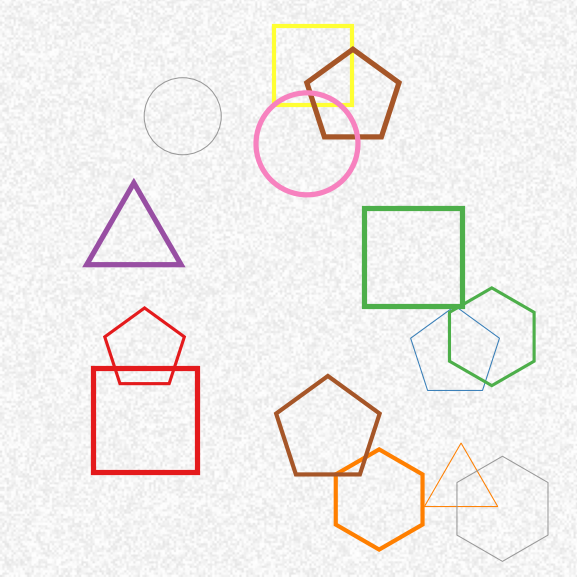[{"shape": "square", "thickness": 2.5, "radius": 0.45, "center": [0.251, 0.271]}, {"shape": "pentagon", "thickness": 1.5, "radius": 0.36, "center": [0.25, 0.393]}, {"shape": "pentagon", "thickness": 0.5, "radius": 0.4, "center": [0.788, 0.388]}, {"shape": "hexagon", "thickness": 1.5, "radius": 0.42, "center": [0.852, 0.416]}, {"shape": "square", "thickness": 2.5, "radius": 0.43, "center": [0.716, 0.554]}, {"shape": "triangle", "thickness": 2.5, "radius": 0.47, "center": [0.232, 0.588]}, {"shape": "triangle", "thickness": 0.5, "radius": 0.37, "center": [0.798, 0.159]}, {"shape": "hexagon", "thickness": 2, "radius": 0.43, "center": [0.657, 0.134]}, {"shape": "square", "thickness": 2, "radius": 0.34, "center": [0.542, 0.886]}, {"shape": "pentagon", "thickness": 2, "radius": 0.47, "center": [0.568, 0.254]}, {"shape": "pentagon", "thickness": 2.5, "radius": 0.42, "center": [0.611, 0.83]}, {"shape": "circle", "thickness": 2.5, "radius": 0.44, "center": [0.532, 0.75]}, {"shape": "circle", "thickness": 0.5, "radius": 0.33, "center": [0.316, 0.798]}, {"shape": "hexagon", "thickness": 0.5, "radius": 0.46, "center": [0.87, 0.118]}]